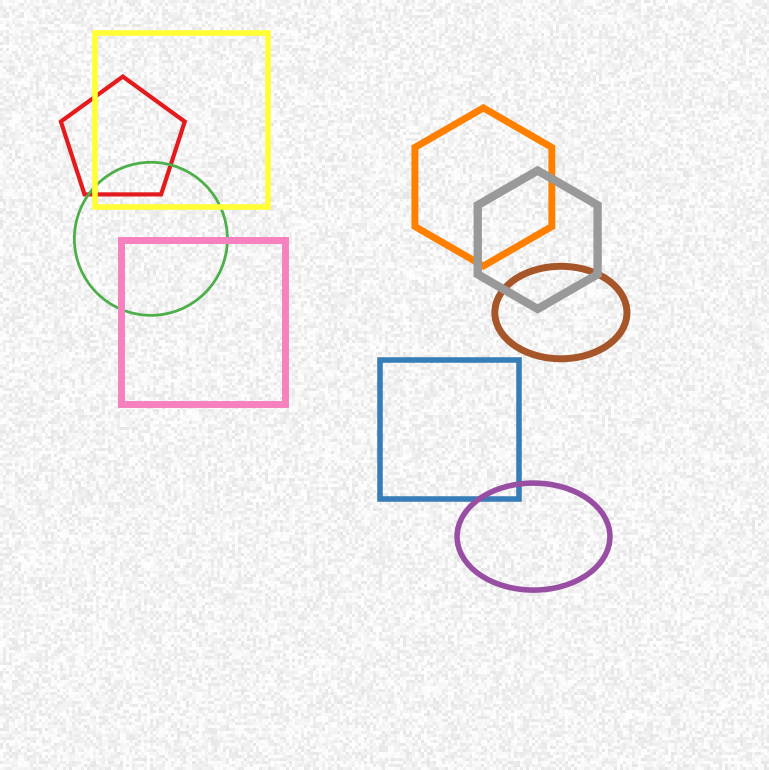[{"shape": "pentagon", "thickness": 1.5, "radius": 0.42, "center": [0.159, 0.816]}, {"shape": "square", "thickness": 2, "radius": 0.45, "center": [0.583, 0.442]}, {"shape": "circle", "thickness": 1, "radius": 0.5, "center": [0.196, 0.69]}, {"shape": "oval", "thickness": 2, "radius": 0.5, "center": [0.693, 0.303]}, {"shape": "hexagon", "thickness": 2.5, "radius": 0.51, "center": [0.628, 0.757]}, {"shape": "square", "thickness": 2, "radius": 0.56, "center": [0.235, 0.844]}, {"shape": "oval", "thickness": 2.5, "radius": 0.43, "center": [0.728, 0.594]}, {"shape": "square", "thickness": 2.5, "radius": 0.53, "center": [0.264, 0.582]}, {"shape": "hexagon", "thickness": 3, "radius": 0.45, "center": [0.698, 0.689]}]